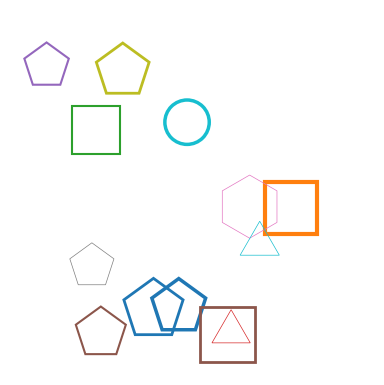[{"shape": "pentagon", "thickness": 2, "radius": 0.4, "center": [0.399, 0.196]}, {"shape": "pentagon", "thickness": 2.5, "radius": 0.37, "center": [0.464, 0.203]}, {"shape": "square", "thickness": 3, "radius": 0.33, "center": [0.756, 0.46]}, {"shape": "square", "thickness": 1.5, "radius": 0.31, "center": [0.249, 0.662]}, {"shape": "triangle", "thickness": 0.5, "radius": 0.29, "center": [0.6, 0.138]}, {"shape": "pentagon", "thickness": 1.5, "radius": 0.3, "center": [0.121, 0.829]}, {"shape": "square", "thickness": 2, "radius": 0.36, "center": [0.591, 0.132]}, {"shape": "pentagon", "thickness": 1.5, "radius": 0.34, "center": [0.262, 0.135]}, {"shape": "hexagon", "thickness": 0.5, "radius": 0.41, "center": [0.648, 0.463]}, {"shape": "pentagon", "thickness": 0.5, "radius": 0.3, "center": [0.239, 0.309]}, {"shape": "pentagon", "thickness": 2, "radius": 0.36, "center": [0.319, 0.816]}, {"shape": "circle", "thickness": 2.5, "radius": 0.29, "center": [0.486, 0.683]}, {"shape": "triangle", "thickness": 0.5, "radius": 0.29, "center": [0.675, 0.367]}]